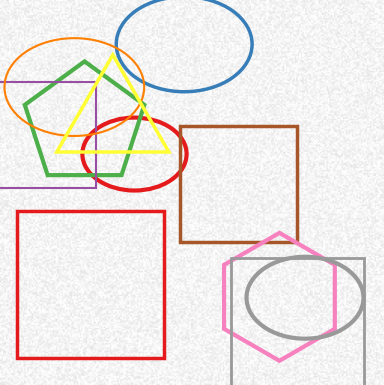[{"shape": "oval", "thickness": 3, "radius": 0.68, "center": [0.349, 0.6]}, {"shape": "square", "thickness": 2.5, "radius": 0.95, "center": [0.234, 0.261]}, {"shape": "oval", "thickness": 2.5, "radius": 0.88, "center": [0.478, 0.885]}, {"shape": "pentagon", "thickness": 3, "radius": 0.82, "center": [0.22, 0.677]}, {"shape": "square", "thickness": 1.5, "radius": 0.69, "center": [0.113, 0.648]}, {"shape": "oval", "thickness": 1.5, "radius": 0.91, "center": [0.193, 0.774]}, {"shape": "triangle", "thickness": 2.5, "radius": 0.84, "center": [0.293, 0.689]}, {"shape": "square", "thickness": 2.5, "radius": 0.76, "center": [0.62, 0.522]}, {"shape": "hexagon", "thickness": 3, "radius": 0.83, "center": [0.726, 0.229]}, {"shape": "oval", "thickness": 3, "radius": 0.76, "center": [0.792, 0.227]}, {"shape": "square", "thickness": 2, "radius": 0.86, "center": [0.772, 0.158]}]